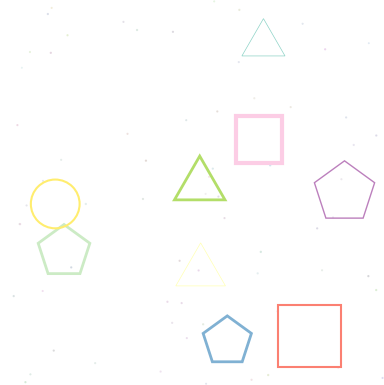[{"shape": "triangle", "thickness": 0.5, "radius": 0.32, "center": [0.684, 0.887]}, {"shape": "triangle", "thickness": 0.5, "radius": 0.37, "center": [0.521, 0.295]}, {"shape": "square", "thickness": 1.5, "radius": 0.41, "center": [0.804, 0.128]}, {"shape": "pentagon", "thickness": 2, "radius": 0.33, "center": [0.59, 0.114]}, {"shape": "triangle", "thickness": 2, "radius": 0.38, "center": [0.519, 0.519]}, {"shape": "square", "thickness": 3, "radius": 0.3, "center": [0.673, 0.638]}, {"shape": "pentagon", "thickness": 1, "radius": 0.41, "center": [0.895, 0.5]}, {"shape": "pentagon", "thickness": 2, "radius": 0.35, "center": [0.166, 0.346]}, {"shape": "circle", "thickness": 1.5, "radius": 0.32, "center": [0.143, 0.47]}]